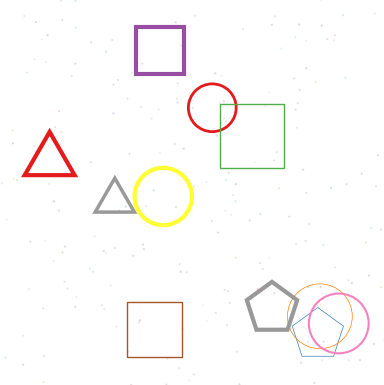[{"shape": "triangle", "thickness": 3, "radius": 0.37, "center": [0.129, 0.583]}, {"shape": "circle", "thickness": 2, "radius": 0.31, "center": [0.551, 0.72]}, {"shape": "pentagon", "thickness": 0.5, "radius": 0.35, "center": [0.826, 0.131]}, {"shape": "square", "thickness": 1, "radius": 0.42, "center": [0.654, 0.646]}, {"shape": "square", "thickness": 3, "radius": 0.31, "center": [0.416, 0.869]}, {"shape": "circle", "thickness": 0.5, "radius": 0.42, "center": [0.831, 0.178]}, {"shape": "circle", "thickness": 3, "radius": 0.37, "center": [0.424, 0.49]}, {"shape": "square", "thickness": 1, "radius": 0.36, "center": [0.401, 0.144]}, {"shape": "circle", "thickness": 1.5, "radius": 0.39, "center": [0.88, 0.16]}, {"shape": "triangle", "thickness": 2.5, "radius": 0.29, "center": [0.298, 0.478]}, {"shape": "pentagon", "thickness": 3, "radius": 0.34, "center": [0.706, 0.199]}]